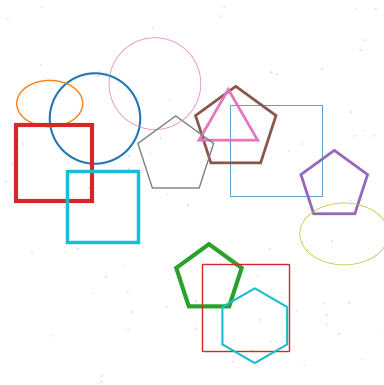[{"shape": "circle", "thickness": 1.5, "radius": 0.59, "center": [0.247, 0.692]}, {"shape": "square", "thickness": 0.5, "radius": 0.59, "center": [0.717, 0.61]}, {"shape": "oval", "thickness": 1, "radius": 0.43, "center": [0.129, 0.731]}, {"shape": "pentagon", "thickness": 3, "radius": 0.45, "center": [0.543, 0.277]}, {"shape": "square", "thickness": 3, "radius": 0.49, "center": [0.141, 0.577]}, {"shape": "square", "thickness": 1, "radius": 0.56, "center": [0.637, 0.201]}, {"shape": "pentagon", "thickness": 2, "radius": 0.46, "center": [0.868, 0.518]}, {"shape": "pentagon", "thickness": 2, "radius": 0.55, "center": [0.612, 0.666]}, {"shape": "circle", "thickness": 0.5, "radius": 0.6, "center": [0.402, 0.783]}, {"shape": "triangle", "thickness": 2, "radius": 0.44, "center": [0.593, 0.68]}, {"shape": "pentagon", "thickness": 1, "radius": 0.52, "center": [0.457, 0.595]}, {"shape": "oval", "thickness": 0.5, "radius": 0.57, "center": [0.894, 0.392]}, {"shape": "square", "thickness": 2.5, "radius": 0.46, "center": [0.267, 0.464]}, {"shape": "hexagon", "thickness": 1.5, "radius": 0.49, "center": [0.662, 0.154]}]